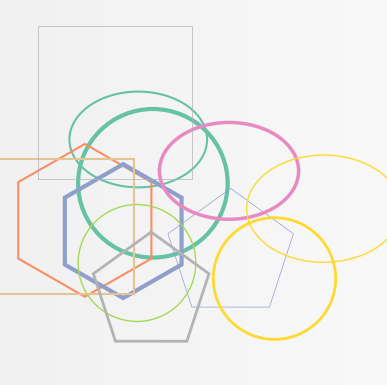[{"shape": "circle", "thickness": 3, "radius": 0.96, "center": [0.395, 0.524]}, {"shape": "oval", "thickness": 1.5, "radius": 0.89, "center": [0.357, 0.638]}, {"shape": "hexagon", "thickness": 1.5, "radius": 0.99, "center": [0.219, 0.428]}, {"shape": "hexagon", "thickness": 3, "radius": 0.87, "center": [0.318, 0.4]}, {"shape": "pentagon", "thickness": 0.5, "radius": 0.85, "center": [0.595, 0.34]}, {"shape": "oval", "thickness": 2.5, "radius": 0.9, "center": [0.591, 0.556]}, {"shape": "circle", "thickness": 1, "radius": 0.76, "center": [0.353, 0.317]}, {"shape": "circle", "thickness": 2, "radius": 0.79, "center": [0.708, 0.276]}, {"shape": "oval", "thickness": 1, "radius": 0.99, "center": [0.835, 0.458]}, {"shape": "square", "thickness": 1.5, "radius": 0.88, "center": [0.17, 0.411]}, {"shape": "square", "thickness": 0.5, "radius": 0.99, "center": [0.297, 0.735]}, {"shape": "pentagon", "thickness": 2, "radius": 0.78, "center": [0.39, 0.241]}]